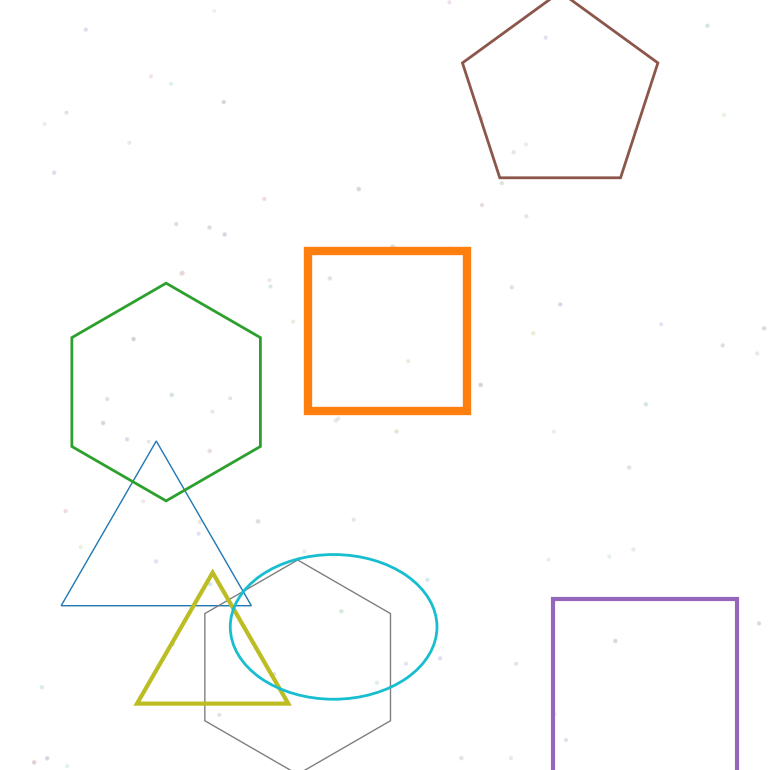[{"shape": "triangle", "thickness": 0.5, "radius": 0.71, "center": [0.203, 0.285]}, {"shape": "square", "thickness": 3, "radius": 0.52, "center": [0.503, 0.57]}, {"shape": "hexagon", "thickness": 1, "radius": 0.71, "center": [0.216, 0.491]}, {"shape": "square", "thickness": 1.5, "radius": 0.6, "center": [0.837, 0.102]}, {"shape": "pentagon", "thickness": 1, "radius": 0.67, "center": [0.727, 0.877]}, {"shape": "hexagon", "thickness": 0.5, "radius": 0.7, "center": [0.387, 0.134]}, {"shape": "triangle", "thickness": 1.5, "radius": 0.57, "center": [0.276, 0.143]}, {"shape": "oval", "thickness": 1, "radius": 0.67, "center": [0.433, 0.186]}]